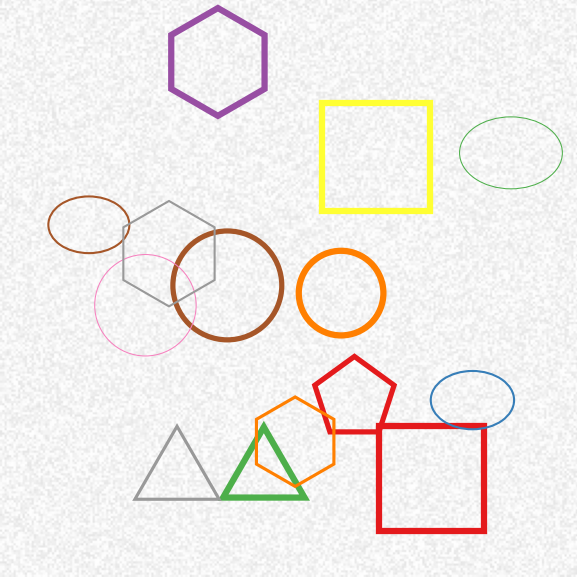[{"shape": "pentagon", "thickness": 2.5, "radius": 0.36, "center": [0.614, 0.31]}, {"shape": "square", "thickness": 3, "radius": 0.45, "center": [0.748, 0.171]}, {"shape": "oval", "thickness": 1, "radius": 0.36, "center": [0.818, 0.306]}, {"shape": "triangle", "thickness": 3, "radius": 0.41, "center": [0.457, 0.178]}, {"shape": "oval", "thickness": 0.5, "radius": 0.45, "center": [0.885, 0.734]}, {"shape": "hexagon", "thickness": 3, "radius": 0.47, "center": [0.377, 0.892]}, {"shape": "circle", "thickness": 3, "radius": 0.37, "center": [0.591, 0.492]}, {"shape": "hexagon", "thickness": 1.5, "radius": 0.39, "center": [0.511, 0.234]}, {"shape": "square", "thickness": 3, "radius": 0.47, "center": [0.651, 0.727]}, {"shape": "oval", "thickness": 1, "radius": 0.35, "center": [0.154, 0.61]}, {"shape": "circle", "thickness": 2.5, "radius": 0.47, "center": [0.394, 0.505]}, {"shape": "circle", "thickness": 0.5, "radius": 0.44, "center": [0.252, 0.471]}, {"shape": "hexagon", "thickness": 1, "radius": 0.46, "center": [0.293, 0.56]}, {"shape": "triangle", "thickness": 1.5, "radius": 0.42, "center": [0.307, 0.177]}]